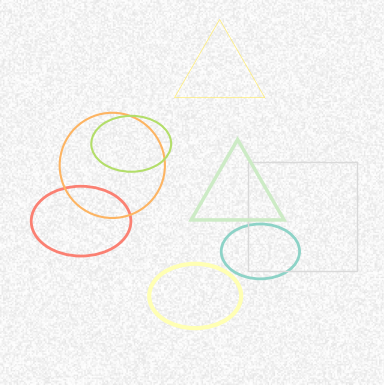[{"shape": "oval", "thickness": 2, "radius": 0.51, "center": [0.676, 0.347]}, {"shape": "oval", "thickness": 3, "radius": 0.6, "center": [0.507, 0.231]}, {"shape": "oval", "thickness": 2, "radius": 0.65, "center": [0.211, 0.426]}, {"shape": "circle", "thickness": 1.5, "radius": 0.68, "center": [0.292, 0.57]}, {"shape": "oval", "thickness": 1.5, "radius": 0.52, "center": [0.341, 0.627]}, {"shape": "square", "thickness": 1, "radius": 0.71, "center": [0.785, 0.437]}, {"shape": "triangle", "thickness": 2.5, "radius": 0.7, "center": [0.617, 0.498]}, {"shape": "triangle", "thickness": 0.5, "radius": 0.68, "center": [0.57, 0.814]}]